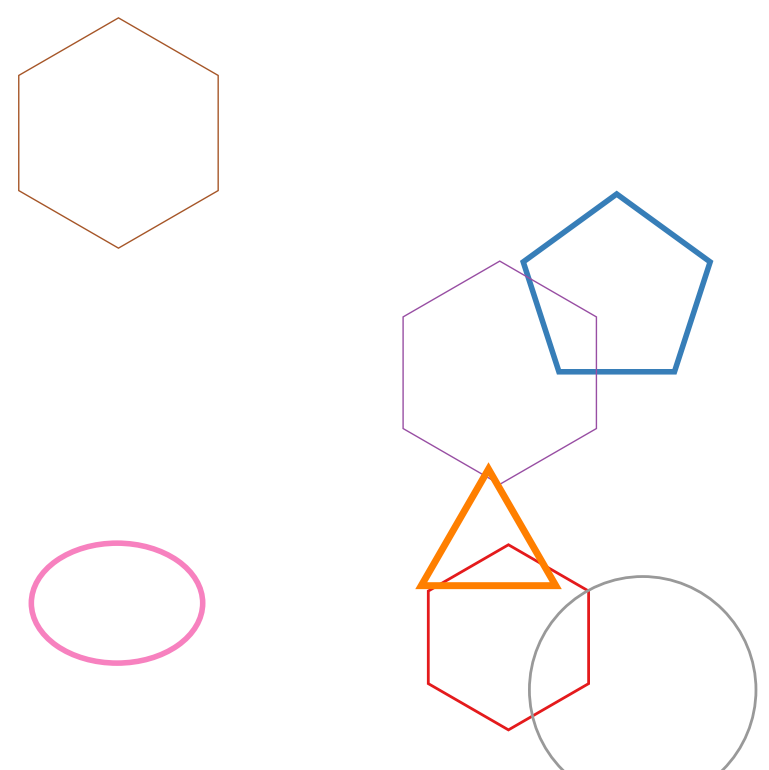[{"shape": "hexagon", "thickness": 1, "radius": 0.6, "center": [0.66, 0.172]}, {"shape": "pentagon", "thickness": 2, "radius": 0.64, "center": [0.801, 0.62]}, {"shape": "hexagon", "thickness": 0.5, "radius": 0.72, "center": [0.649, 0.516]}, {"shape": "triangle", "thickness": 2.5, "radius": 0.5, "center": [0.634, 0.29]}, {"shape": "hexagon", "thickness": 0.5, "radius": 0.75, "center": [0.154, 0.827]}, {"shape": "oval", "thickness": 2, "radius": 0.56, "center": [0.152, 0.217]}, {"shape": "circle", "thickness": 1, "radius": 0.74, "center": [0.835, 0.104]}]